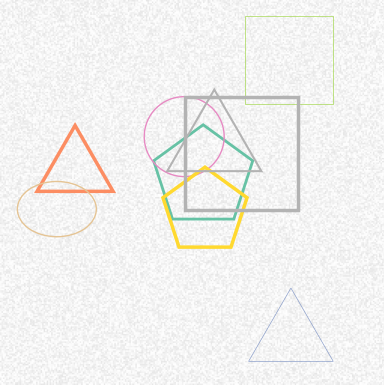[{"shape": "pentagon", "thickness": 2, "radius": 0.68, "center": [0.528, 0.54]}, {"shape": "triangle", "thickness": 2.5, "radius": 0.57, "center": [0.195, 0.56]}, {"shape": "triangle", "thickness": 0.5, "radius": 0.63, "center": [0.756, 0.125]}, {"shape": "circle", "thickness": 1, "radius": 0.52, "center": [0.478, 0.645]}, {"shape": "square", "thickness": 0.5, "radius": 0.57, "center": [0.751, 0.844]}, {"shape": "pentagon", "thickness": 2.5, "radius": 0.57, "center": [0.532, 0.451]}, {"shape": "oval", "thickness": 1, "radius": 0.51, "center": [0.148, 0.457]}, {"shape": "triangle", "thickness": 1.5, "radius": 0.71, "center": [0.557, 0.626]}, {"shape": "square", "thickness": 2.5, "radius": 0.73, "center": [0.628, 0.602]}]